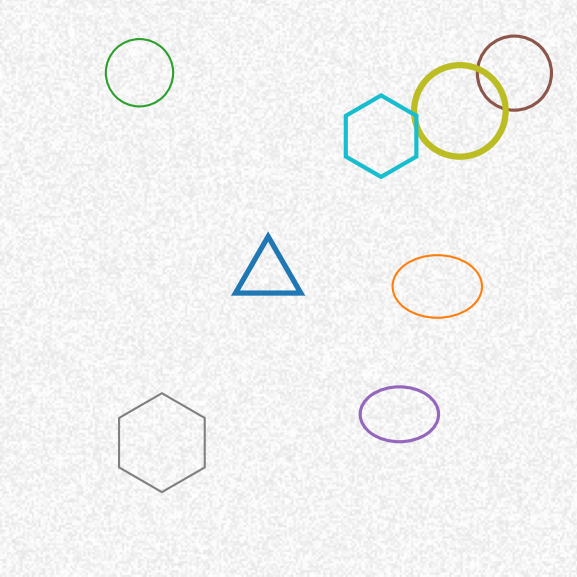[{"shape": "triangle", "thickness": 2.5, "radius": 0.33, "center": [0.464, 0.524]}, {"shape": "oval", "thickness": 1, "radius": 0.39, "center": [0.757, 0.503]}, {"shape": "circle", "thickness": 1, "radius": 0.29, "center": [0.242, 0.873]}, {"shape": "oval", "thickness": 1.5, "radius": 0.34, "center": [0.692, 0.282]}, {"shape": "circle", "thickness": 1.5, "radius": 0.32, "center": [0.891, 0.873]}, {"shape": "hexagon", "thickness": 1, "radius": 0.43, "center": [0.28, 0.233]}, {"shape": "circle", "thickness": 3, "radius": 0.4, "center": [0.796, 0.807]}, {"shape": "hexagon", "thickness": 2, "radius": 0.35, "center": [0.66, 0.763]}]